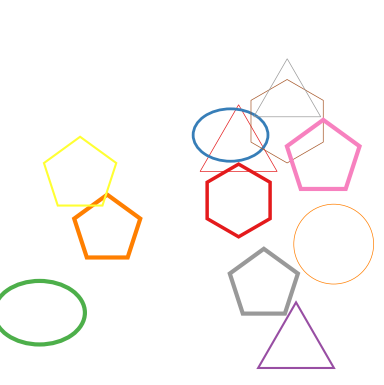[{"shape": "triangle", "thickness": 0.5, "radius": 0.58, "center": [0.62, 0.612]}, {"shape": "hexagon", "thickness": 2.5, "radius": 0.47, "center": [0.62, 0.479]}, {"shape": "oval", "thickness": 2, "radius": 0.49, "center": [0.599, 0.649]}, {"shape": "oval", "thickness": 3, "radius": 0.59, "center": [0.103, 0.188]}, {"shape": "triangle", "thickness": 1.5, "radius": 0.57, "center": [0.769, 0.101]}, {"shape": "pentagon", "thickness": 3, "radius": 0.45, "center": [0.279, 0.404]}, {"shape": "circle", "thickness": 0.5, "radius": 0.52, "center": [0.867, 0.366]}, {"shape": "pentagon", "thickness": 1.5, "radius": 0.49, "center": [0.208, 0.546]}, {"shape": "hexagon", "thickness": 0.5, "radius": 0.54, "center": [0.746, 0.685]}, {"shape": "pentagon", "thickness": 3, "radius": 0.5, "center": [0.84, 0.589]}, {"shape": "triangle", "thickness": 0.5, "radius": 0.5, "center": [0.746, 0.747]}, {"shape": "pentagon", "thickness": 3, "radius": 0.47, "center": [0.685, 0.261]}]